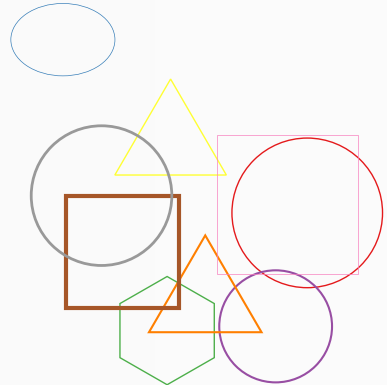[{"shape": "circle", "thickness": 1, "radius": 0.97, "center": [0.793, 0.447]}, {"shape": "oval", "thickness": 0.5, "radius": 0.67, "center": [0.162, 0.897]}, {"shape": "hexagon", "thickness": 1, "radius": 0.7, "center": [0.431, 0.141]}, {"shape": "circle", "thickness": 1.5, "radius": 0.73, "center": [0.711, 0.152]}, {"shape": "triangle", "thickness": 1.5, "radius": 0.84, "center": [0.53, 0.221]}, {"shape": "triangle", "thickness": 1, "radius": 0.83, "center": [0.44, 0.628]}, {"shape": "square", "thickness": 3, "radius": 0.73, "center": [0.316, 0.346]}, {"shape": "square", "thickness": 0.5, "radius": 0.9, "center": [0.742, 0.468]}, {"shape": "circle", "thickness": 2, "radius": 0.91, "center": [0.262, 0.492]}]